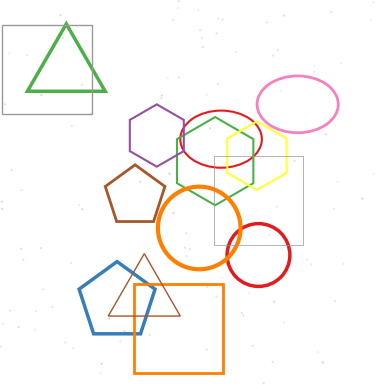[{"shape": "oval", "thickness": 1.5, "radius": 0.53, "center": [0.574, 0.639]}, {"shape": "circle", "thickness": 2.5, "radius": 0.41, "center": [0.671, 0.338]}, {"shape": "pentagon", "thickness": 2.5, "radius": 0.52, "center": [0.304, 0.217]}, {"shape": "triangle", "thickness": 2.5, "radius": 0.58, "center": [0.172, 0.821]}, {"shape": "hexagon", "thickness": 1.5, "radius": 0.57, "center": [0.559, 0.581]}, {"shape": "hexagon", "thickness": 1.5, "radius": 0.4, "center": [0.407, 0.648]}, {"shape": "circle", "thickness": 3, "radius": 0.54, "center": [0.517, 0.408]}, {"shape": "square", "thickness": 2, "radius": 0.58, "center": [0.463, 0.147]}, {"shape": "hexagon", "thickness": 1.5, "radius": 0.45, "center": [0.667, 0.596]}, {"shape": "triangle", "thickness": 1, "radius": 0.54, "center": [0.375, 0.233]}, {"shape": "pentagon", "thickness": 2, "radius": 0.41, "center": [0.351, 0.49]}, {"shape": "oval", "thickness": 2, "radius": 0.53, "center": [0.773, 0.729]}, {"shape": "square", "thickness": 1, "radius": 0.58, "center": [0.123, 0.82]}, {"shape": "square", "thickness": 0.5, "radius": 0.58, "center": [0.672, 0.48]}]